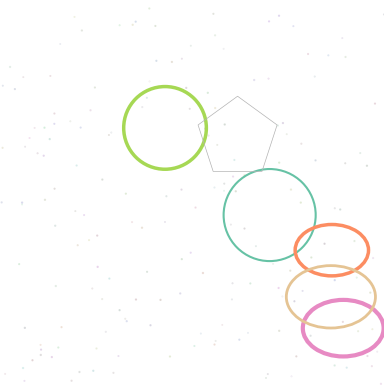[{"shape": "circle", "thickness": 1.5, "radius": 0.6, "center": [0.7, 0.441]}, {"shape": "oval", "thickness": 2.5, "radius": 0.48, "center": [0.862, 0.35]}, {"shape": "oval", "thickness": 3, "radius": 0.52, "center": [0.891, 0.148]}, {"shape": "circle", "thickness": 2.5, "radius": 0.54, "center": [0.429, 0.668]}, {"shape": "oval", "thickness": 2, "radius": 0.58, "center": [0.859, 0.229]}, {"shape": "pentagon", "thickness": 0.5, "radius": 0.54, "center": [0.617, 0.642]}]